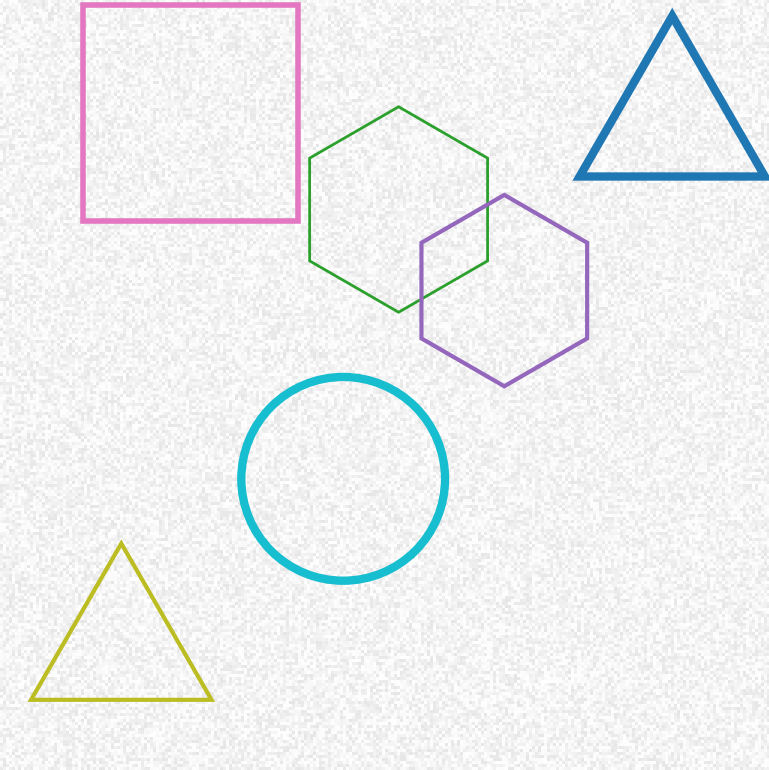[{"shape": "triangle", "thickness": 3, "radius": 0.69, "center": [0.873, 0.84]}, {"shape": "hexagon", "thickness": 1, "radius": 0.67, "center": [0.518, 0.728]}, {"shape": "hexagon", "thickness": 1.5, "radius": 0.62, "center": [0.655, 0.623]}, {"shape": "square", "thickness": 2, "radius": 0.7, "center": [0.248, 0.853]}, {"shape": "triangle", "thickness": 1.5, "radius": 0.68, "center": [0.158, 0.159]}, {"shape": "circle", "thickness": 3, "radius": 0.66, "center": [0.446, 0.378]}]